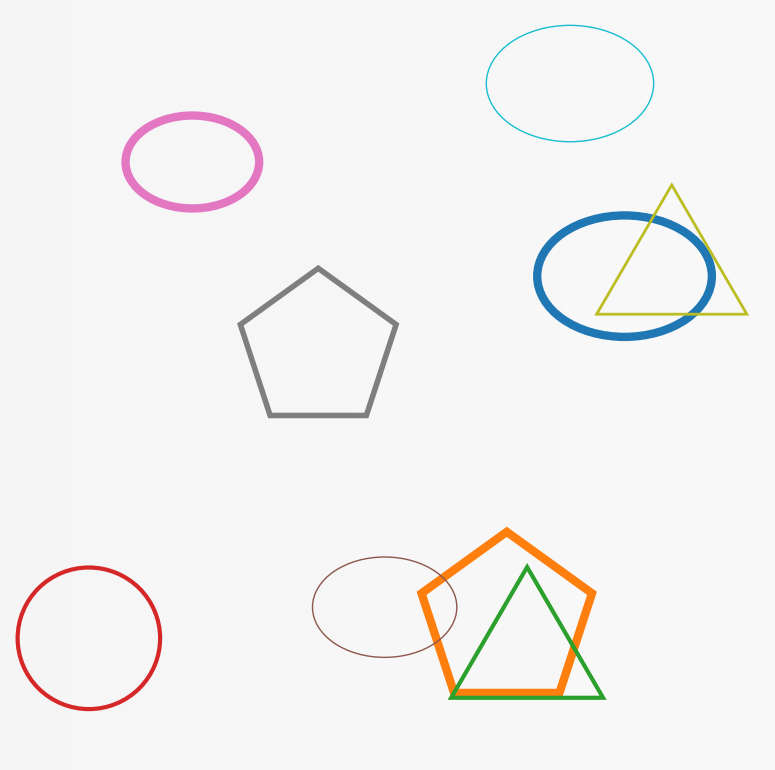[{"shape": "oval", "thickness": 3, "radius": 0.56, "center": [0.806, 0.641]}, {"shape": "pentagon", "thickness": 3, "radius": 0.58, "center": [0.654, 0.194]}, {"shape": "triangle", "thickness": 1.5, "radius": 0.57, "center": [0.68, 0.15]}, {"shape": "circle", "thickness": 1.5, "radius": 0.46, "center": [0.115, 0.171]}, {"shape": "oval", "thickness": 0.5, "radius": 0.47, "center": [0.496, 0.211]}, {"shape": "oval", "thickness": 3, "radius": 0.43, "center": [0.248, 0.79]}, {"shape": "pentagon", "thickness": 2, "radius": 0.53, "center": [0.411, 0.546]}, {"shape": "triangle", "thickness": 1, "radius": 0.56, "center": [0.867, 0.648]}, {"shape": "oval", "thickness": 0.5, "radius": 0.54, "center": [0.735, 0.892]}]